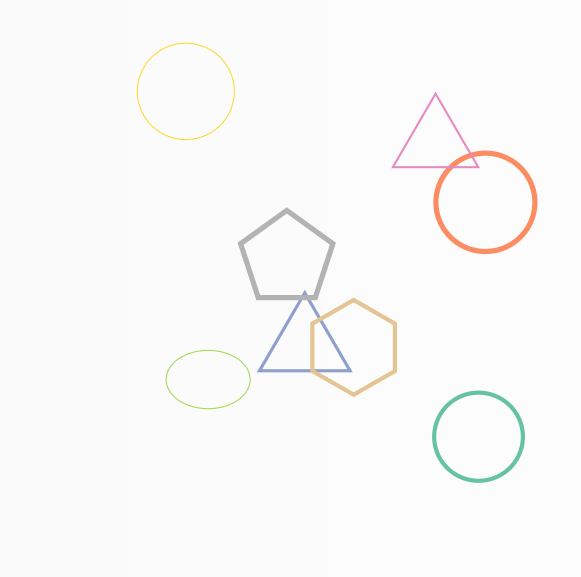[{"shape": "circle", "thickness": 2, "radius": 0.38, "center": [0.823, 0.243]}, {"shape": "circle", "thickness": 2.5, "radius": 0.43, "center": [0.835, 0.649]}, {"shape": "triangle", "thickness": 1.5, "radius": 0.45, "center": [0.524, 0.402]}, {"shape": "triangle", "thickness": 1, "radius": 0.42, "center": [0.749, 0.752]}, {"shape": "oval", "thickness": 0.5, "radius": 0.36, "center": [0.358, 0.342]}, {"shape": "circle", "thickness": 0.5, "radius": 0.42, "center": [0.32, 0.841]}, {"shape": "hexagon", "thickness": 2, "radius": 0.41, "center": [0.608, 0.398]}, {"shape": "pentagon", "thickness": 2.5, "radius": 0.42, "center": [0.493, 0.551]}]